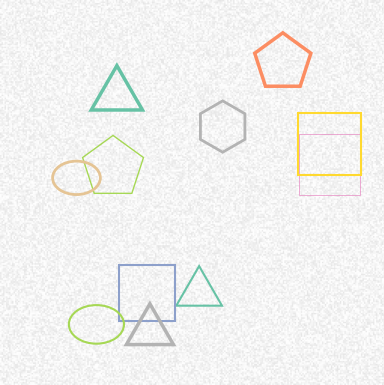[{"shape": "triangle", "thickness": 1.5, "radius": 0.34, "center": [0.517, 0.24]}, {"shape": "triangle", "thickness": 2.5, "radius": 0.38, "center": [0.304, 0.753]}, {"shape": "pentagon", "thickness": 2.5, "radius": 0.38, "center": [0.735, 0.838]}, {"shape": "square", "thickness": 1.5, "radius": 0.36, "center": [0.381, 0.238]}, {"shape": "square", "thickness": 0.5, "radius": 0.4, "center": [0.856, 0.573]}, {"shape": "oval", "thickness": 1.5, "radius": 0.36, "center": [0.25, 0.157]}, {"shape": "pentagon", "thickness": 1, "radius": 0.42, "center": [0.294, 0.565]}, {"shape": "square", "thickness": 1.5, "radius": 0.4, "center": [0.856, 0.627]}, {"shape": "oval", "thickness": 2, "radius": 0.31, "center": [0.199, 0.538]}, {"shape": "hexagon", "thickness": 2, "radius": 0.33, "center": [0.578, 0.671]}, {"shape": "triangle", "thickness": 2.5, "radius": 0.35, "center": [0.389, 0.14]}]